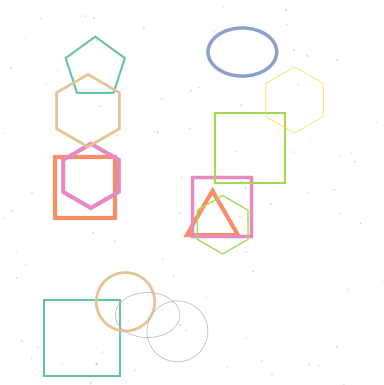[{"shape": "pentagon", "thickness": 1.5, "radius": 0.4, "center": [0.247, 0.824]}, {"shape": "square", "thickness": 1.5, "radius": 0.49, "center": [0.213, 0.122]}, {"shape": "square", "thickness": 3, "radius": 0.39, "center": [0.221, 0.513]}, {"shape": "triangle", "thickness": 3, "radius": 0.38, "center": [0.552, 0.428]}, {"shape": "oval", "thickness": 2.5, "radius": 0.45, "center": [0.63, 0.865]}, {"shape": "square", "thickness": 2.5, "radius": 0.38, "center": [0.576, 0.464]}, {"shape": "hexagon", "thickness": 3, "radius": 0.42, "center": [0.236, 0.543]}, {"shape": "hexagon", "thickness": 1, "radius": 0.38, "center": [0.578, 0.416]}, {"shape": "square", "thickness": 1.5, "radius": 0.45, "center": [0.649, 0.616]}, {"shape": "hexagon", "thickness": 0.5, "radius": 0.43, "center": [0.765, 0.74]}, {"shape": "hexagon", "thickness": 2, "radius": 0.47, "center": [0.229, 0.713]}, {"shape": "circle", "thickness": 2, "radius": 0.38, "center": [0.326, 0.216]}, {"shape": "oval", "thickness": 0.5, "radius": 0.42, "center": [0.383, 0.182]}, {"shape": "circle", "thickness": 0.5, "radius": 0.4, "center": [0.461, 0.139]}]